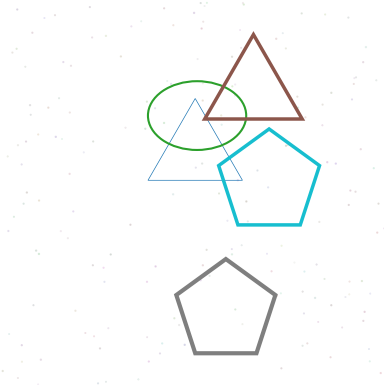[{"shape": "triangle", "thickness": 0.5, "radius": 0.71, "center": [0.507, 0.603]}, {"shape": "oval", "thickness": 1.5, "radius": 0.64, "center": [0.512, 0.7]}, {"shape": "triangle", "thickness": 2.5, "radius": 0.73, "center": [0.658, 0.764]}, {"shape": "pentagon", "thickness": 3, "radius": 0.68, "center": [0.587, 0.192]}, {"shape": "pentagon", "thickness": 2.5, "radius": 0.69, "center": [0.699, 0.527]}]